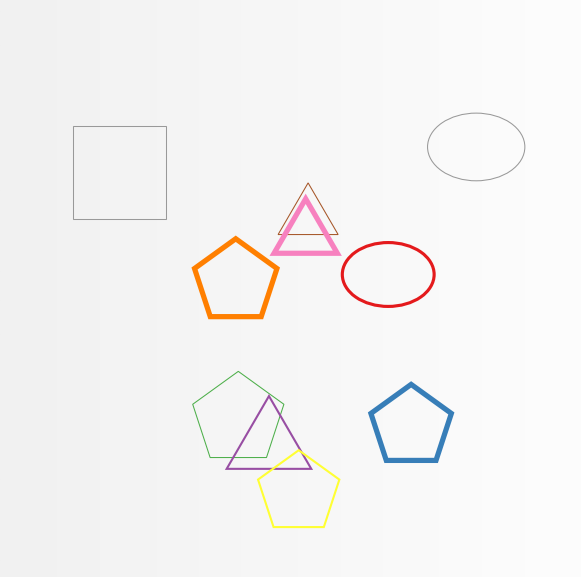[{"shape": "oval", "thickness": 1.5, "radius": 0.39, "center": [0.668, 0.524]}, {"shape": "pentagon", "thickness": 2.5, "radius": 0.36, "center": [0.707, 0.261]}, {"shape": "pentagon", "thickness": 0.5, "radius": 0.41, "center": [0.41, 0.274]}, {"shape": "triangle", "thickness": 1, "radius": 0.42, "center": [0.463, 0.229]}, {"shape": "pentagon", "thickness": 2.5, "radius": 0.37, "center": [0.406, 0.511]}, {"shape": "pentagon", "thickness": 1, "radius": 0.37, "center": [0.514, 0.146]}, {"shape": "triangle", "thickness": 0.5, "radius": 0.3, "center": [0.53, 0.623]}, {"shape": "triangle", "thickness": 2.5, "radius": 0.31, "center": [0.526, 0.592]}, {"shape": "oval", "thickness": 0.5, "radius": 0.42, "center": [0.819, 0.745]}, {"shape": "square", "thickness": 0.5, "radius": 0.4, "center": [0.205, 0.7]}]